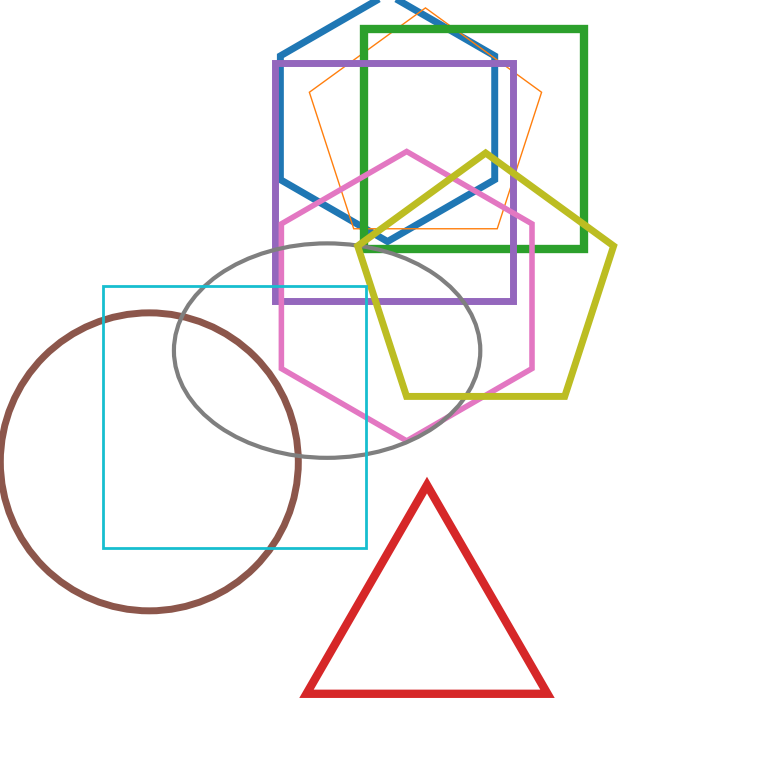[{"shape": "hexagon", "thickness": 2.5, "radius": 0.8, "center": [0.503, 0.847]}, {"shape": "pentagon", "thickness": 0.5, "radius": 0.79, "center": [0.553, 0.831]}, {"shape": "square", "thickness": 3, "radius": 0.72, "center": [0.615, 0.819]}, {"shape": "triangle", "thickness": 3, "radius": 0.9, "center": [0.555, 0.189]}, {"shape": "square", "thickness": 2.5, "radius": 0.77, "center": [0.512, 0.764]}, {"shape": "circle", "thickness": 2.5, "radius": 0.97, "center": [0.194, 0.4]}, {"shape": "hexagon", "thickness": 2, "radius": 0.94, "center": [0.528, 0.615]}, {"shape": "oval", "thickness": 1.5, "radius": 0.99, "center": [0.425, 0.545]}, {"shape": "pentagon", "thickness": 2.5, "radius": 0.87, "center": [0.631, 0.627]}, {"shape": "square", "thickness": 1, "radius": 0.85, "center": [0.305, 0.458]}]